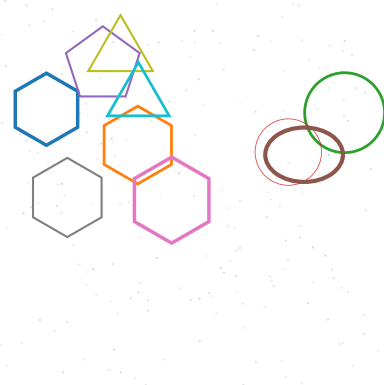[{"shape": "hexagon", "thickness": 2.5, "radius": 0.47, "center": [0.121, 0.716]}, {"shape": "hexagon", "thickness": 2, "radius": 0.5, "center": [0.358, 0.623]}, {"shape": "circle", "thickness": 2, "radius": 0.52, "center": [0.895, 0.707]}, {"shape": "circle", "thickness": 0.5, "radius": 0.43, "center": [0.749, 0.605]}, {"shape": "pentagon", "thickness": 1.5, "radius": 0.5, "center": [0.267, 0.831]}, {"shape": "oval", "thickness": 3, "radius": 0.5, "center": [0.79, 0.598]}, {"shape": "hexagon", "thickness": 2.5, "radius": 0.56, "center": [0.446, 0.48]}, {"shape": "hexagon", "thickness": 1.5, "radius": 0.51, "center": [0.175, 0.487]}, {"shape": "triangle", "thickness": 1.5, "radius": 0.48, "center": [0.313, 0.864]}, {"shape": "triangle", "thickness": 2, "radius": 0.46, "center": [0.359, 0.745]}]